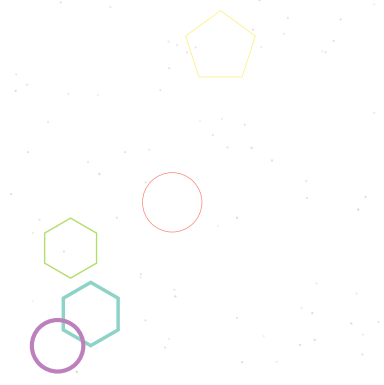[{"shape": "hexagon", "thickness": 2.5, "radius": 0.41, "center": [0.236, 0.184]}, {"shape": "circle", "thickness": 0.5, "radius": 0.39, "center": [0.447, 0.474]}, {"shape": "hexagon", "thickness": 1, "radius": 0.39, "center": [0.183, 0.356]}, {"shape": "circle", "thickness": 3, "radius": 0.33, "center": [0.15, 0.102]}, {"shape": "pentagon", "thickness": 0.5, "radius": 0.48, "center": [0.573, 0.877]}]